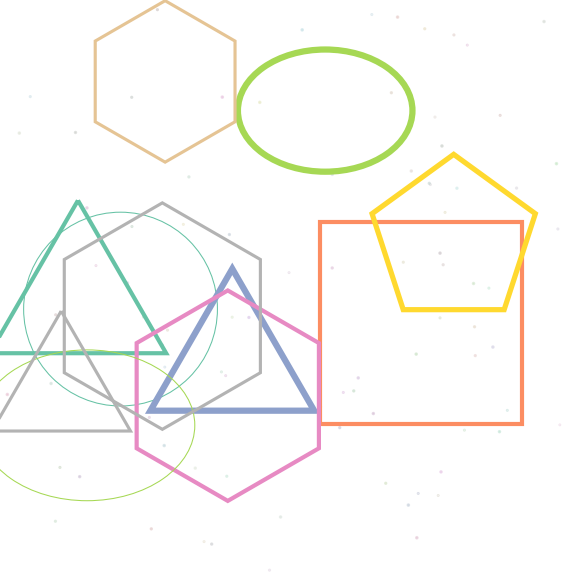[{"shape": "circle", "thickness": 0.5, "radius": 0.84, "center": [0.209, 0.464]}, {"shape": "triangle", "thickness": 2, "radius": 0.88, "center": [0.135, 0.476]}, {"shape": "square", "thickness": 2, "radius": 0.87, "center": [0.729, 0.44]}, {"shape": "triangle", "thickness": 3, "radius": 0.82, "center": [0.402, 0.37]}, {"shape": "hexagon", "thickness": 2, "radius": 0.91, "center": [0.394, 0.314]}, {"shape": "oval", "thickness": 0.5, "radius": 0.93, "center": [0.151, 0.263]}, {"shape": "oval", "thickness": 3, "radius": 0.76, "center": [0.563, 0.808]}, {"shape": "pentagon", "thickness": 2.5, "radius": 0.74, "center": [0.786, 0.583]}, {"shape": "hexagon", "thickness": 1.5, "radius": 0.7, "center": [0.286, 0.858]}, {"shape": "hexagon", "thickness": 1.5, "radius": 0.98, "center": [0.281, 0.452]}, {"shape": "triangle", "thickness": 1.5, "radius": 0.69, "center": [0.106, 0.322]}]